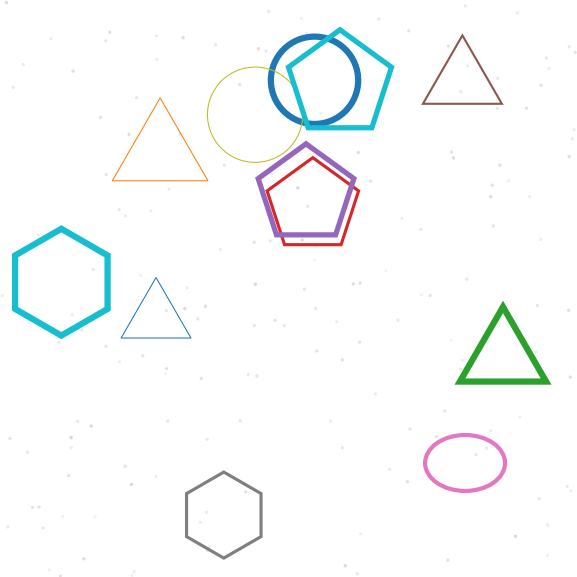[{"shape": "triangle", "thickness": 0.5, "radius": 0.35, "center": [0.27, 0.449]}, {"shape": "circle", "thickness": 3, "radius": 0.38, "center": [0.545, 0.86]}, {"shape": "triangle", "thickness": 0.5, "radius": 0.48, "center": [0.277, 0.734]}, {"shape": "triangle", "thickness": 3, "radius": 0.43, "center": [0.871, 0.381]}, {"shape": "pentagon", "thickness": 1.5, "radius": 0.42, "center": [0.542, 0.643]}, {"shape": "pentagon", "thickness": 2.5, "radius": 0.44, "center": [0.53, 0.663]}, {"shape": "triangle", "thickness": 1, "radius": 0.39, "center": [0.801, 0.859]}, {"shape": "oval", "thickness": 2, "radius": 0.35, "center": [0.805, 0.197]}, {"shape": "hexagon", "thickness": 1.5, "radius": 0.37, "center": [0.388, 0.107]}, {"shape": "circle", "thickness": 0.5, "radius": 0.41, "center": [0.442, 0.801]}, {"shape": "pentagon", "thickness": 2.5, "radius": 0.47, "center": [0.589, 0.854]}, {"shape": "hexagon", "thickness": 3, "radius": 0.46, "center": [0.106, 0.51]}]